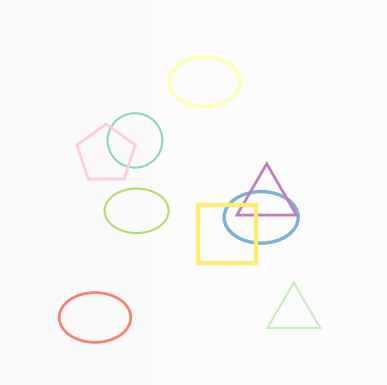[{"shape": "circle", "thickness": 1.5, "radius": 0.35, "center": [0.348, 0.635]}, {"shape": "oval", "thickness": 2.5, "radius": 0.46, "center": [0.528, 0.788]}, {"shape": "oval", "thickness": 2, "radius": 0.46, "center": [0.245, 0.175]}, {"shape": "oval", "thickness": 2.5, "radius": 0.48, "center": [0.674, 0.435]}, {"shape": "oval", "thickness": 1.5, "radius": 0.41, "center": [0.353, 0.452]}, {"shape": "pentagon", "thickness": 2, "radius": 0.39, "center": [0.274, 0.599]}, {"shape": "triangle", "thickness": 2, "radius": 0.44, "center": [0.688, 0.486]}, {"shape": "triangle", "thickness": 1.5, "radius": 0.39, "center": [0.758, 0.188]}, {"shape": "square", "thickness": 3, "radius": 0.38, "center": [0.586, 0.392]}]